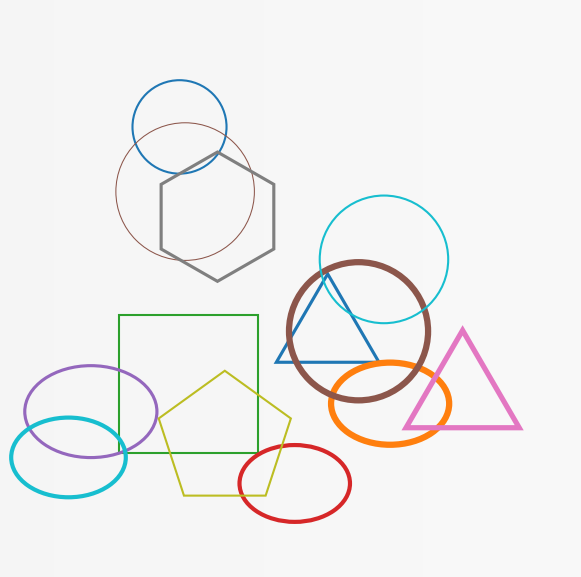[{"shape": "triangle", "thickness": 1.5, "radius": 0.51, "center": [0.564, 0.423]}, {"shape": "circle", "thickness": 1, "radius": 0.4, "center": [0.309, 0.779]}, {"shape": "oval", "thickness": 3, "radius": 0.51, "center": [0.671, 0.3]}, {"shape": "square", "thickness": 1, "radius": 0.6, "center": [0.325, 0.334]}, {"shape": "oval", "thickness": 2, "radius": 0.48, "center": [0.507, 0.162]}, {"shape": "oval", "thickness": 1.5, "radius": 0.57, "center": [0.156, 0.286]}, {"shape": "circle", "thickness": 0.5, "radius": 0.6, "center": [0.319, 0.667]}, {"shape": "circle", "thickness": 3, "radius": 0.6, "center": [0.617, 0.426]}, {"shape": "triangle", "thickness": 2.5, "radius": 0.56, "center": [0.796, 0.315]}, {"shape": "hexagon", "thickness": 1.5, "radius": 0.56, "center": [0.374, 0.624]}, {"shape": "pentagon", "thickness": 1, "radius": 0.6, "center": [0.387, 0.238]}, {"shape": "circle", "thickness": 1, "radius": 0.55, "center": [0.661, 0.55]}, {"shape": "oval", "thickness": 2, "radius": 0.49, "center": [0.118, 0.207]}]